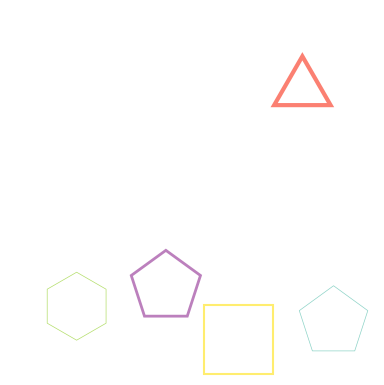[{"shape": "pentagon", "thickness": 0.5, "radius": 0.47, "center": [0.866, 0.164]}, {"shape": "triangle", "thickness": 3, "radius": 0.42, "center": [0.785, 0.769]}, {"shape": "hexagon", "thickness": 0.5, "radius": 0.44, "center": [0.199, 0.205]}, {"shape": "pentagon", "thickness": 2, "radius": 0.47, "center": [0.431, 0.255]}, {"shape": "square", "thickness": 1.5, "radius": 0.45, "center": [0.62, 0.119]}]